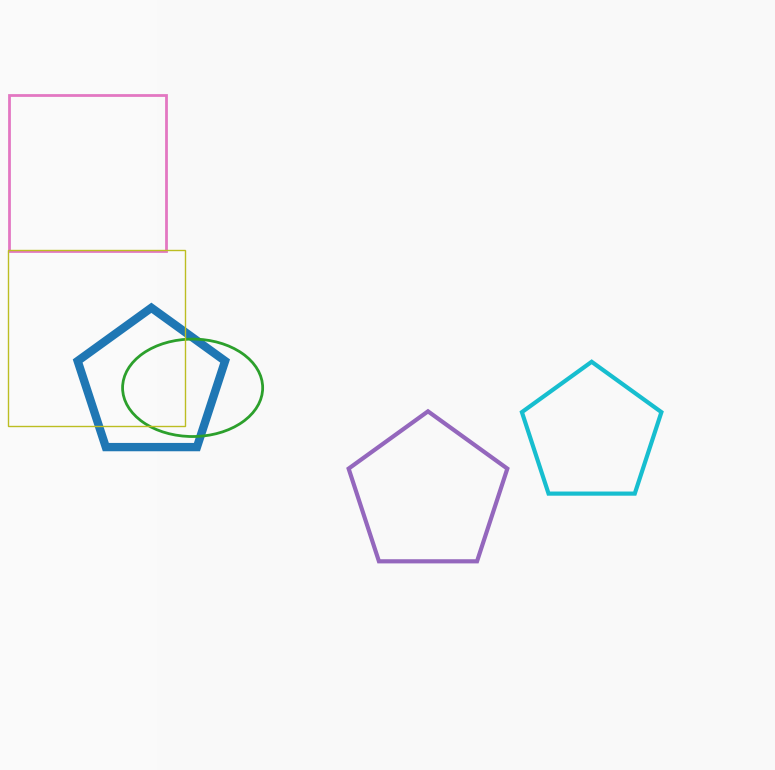[{"shape": "pentagon", "thickness": 3, "radius": 0.5, "center": [0.195, 0.5]}, {"shape": "oval", "thickness": 1, "radius": 0.45, "center": [0.249, 0.496]}, {"shape": "pentagon", "thickness": 1.5, "radius": 0.54, "center": [0.552, 0.358]}, {"shape": "square", "thickness": 1, "radius": 0.51, "center": [0.113, 0.775]}, {"shape": "square", "thickness": 0.5, "radius": 0.57, "center": [0.124, 0.561]}, {"shape": "pentagon", "thickness": 1.5, "radius": 0.47, "center": [0.763, 0.436]}]